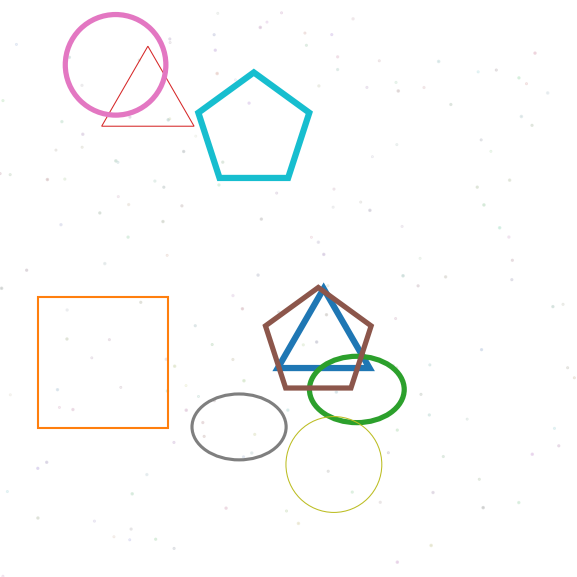[{"shape": "triangle", "thickness": 3, "radius": 0.46, "center": [0.56, 0.408]}, {"shape": "square", "thickness": 1, "radius": 0.57, "center": [0.178, 0.371]}, {"shape": "oval", "thickness": 2.5, "radius": 0.41, "center": [0.618, 0.325]}, {"shape": "triangle", "thickness": 0.5, "radius": 0.46, "center": [0.256, 0.827]}, {"shape": "pentagon", "thickness": 2.5, "radius": 0.48, "center": [0.551, 0.405]}, {"shape": "circle", "thickness": 2.5, "radius": 0.44, "center": [0.2, 0.887]}, {"shape": "oval", "thickness": 1.5, "radius": 0.41, "center": [0.414, 0.26]}, {"shape": "circle", "thickness": 0.5, "radius": 0.41, "center": [0.578, 0.195]}, {"shape": "pentagon", "thickness": 3, "radius": 0.51, "center": [0.44, 0.773]}]